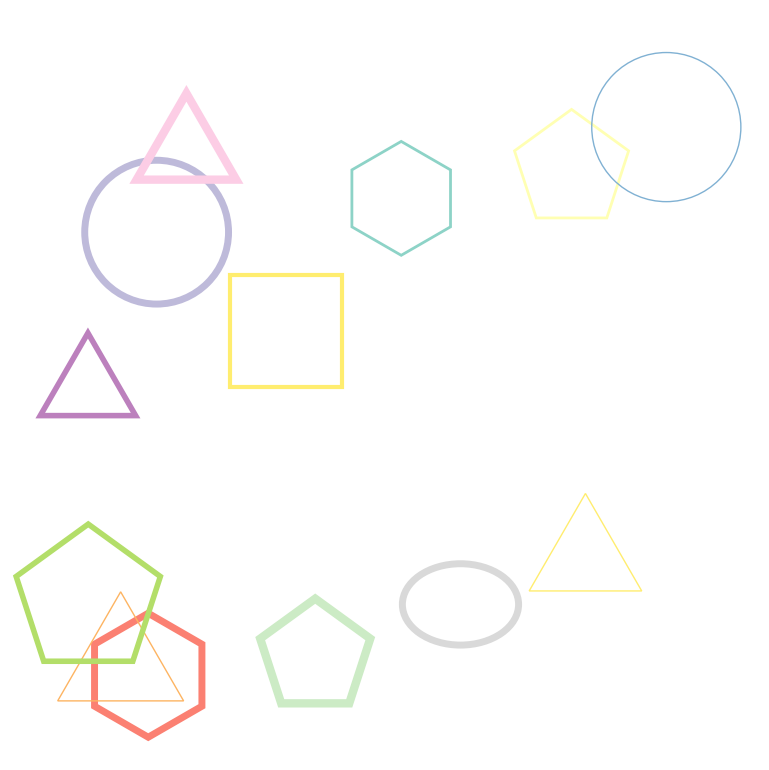[{"shape": "hexagon", "thickness": 1, "radius": 0.37, "center": [0.521, 0.742]}, {"shape": "pentagon", "thickness": 1, "radius": 0.39, "center": [0.742, 0.78]}, {"shape": "circle", "thickness": 2.5, "radius": 0.47, "center": [0.203, 0.698]}, {"shape": "hexagon", "thickness": 2.5, "radius": 0.4, "center": [0.193, 0.123]}, {"shape": "circle", "thickness": 0.5, "radius": 0.48, "center": [0.865, 0.835]}, {"shape": "triangle", "thickness": 0.5, "radius": 0.47, "center": [0.157, 0.137]}, {"shape": "pentagon", "thickness": 2, "radius": 0.49, "center": [0.115, 0.221]}, {"shape": "triangle", "thickness": 3, "radius": 0.37, "center": [0.242, 0.804]}, {"shape": "oval", "thickness": 2.5, "radius": 0.38, "center": [0.598, 0.215]}, {"shape": "triangle", "thickness": 2, "radius": 0.36, "center": [0.114, 0.496]}, {"shape": "pentagon", "thickness": 3, "radius": 0.38, "center": [0.409, 0.147]}, {"shape": "triangle", "thickness": 0.5, "radius": 0.42, "center": [0.76, 0.275]}, {"shape": "square", "thickness": 1.5, "radius": 0.37, "center": [0.371, 0.57]}]